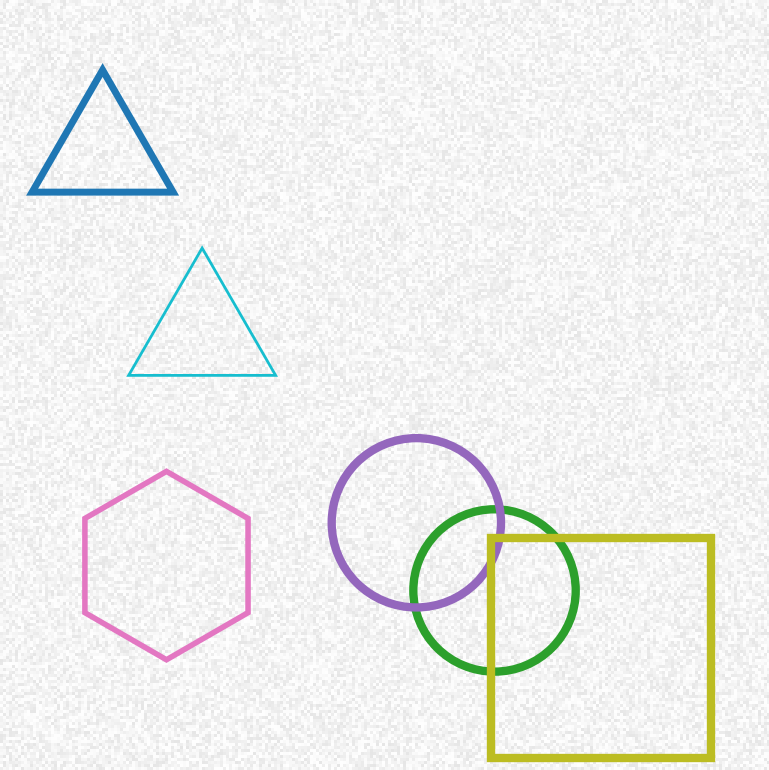[{"shape": "triangle", "thickness": 2.5, "radius": 0.53, "center": [0.133, 0.803]}, {"shape": "circle", "thickness": 3, "radius": 0.53, "center": [0.642, 0.233]}, {"shape": "circle", "thickness": 3, "radius": 0.55, "center": [0.541, 0.321]}, {"shape": "hexagon", "thickness": 2, "radius": 0.61, "center": [0.216, 0.266]}, {"shape": "square", "thickness": 3, "radius": 0.72, "center": [0.781, 0.159]}, {"shape": "triangle", "thickness": 1, "radius": 0.55, "center": [0.263, 0.568]}]